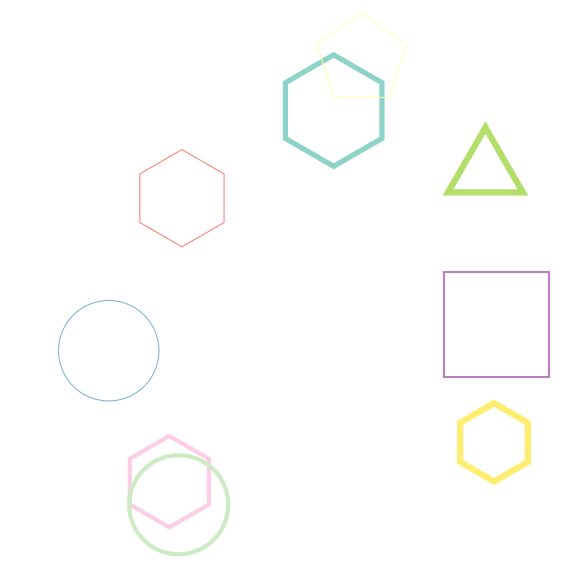[{"shape": "hexagon", "thickness": 2.5, "radius": 0.48, "center": [0.578, 0.808]}, {"shape": "pentagon", "thickness": 0.5, "radius": 0.41, "center": [0.626, 0.897]}, {"shape": "hexagon", "thickness": 0.5, "radius": 0.42, "center": [0.315, 0.656]}, {"shape": "circle", "thickness": 0.5, "radius": 0.43, "center": [0.188, 0.392]}, {"shape": "triangle", "thickness": 3, "radius": 0.37, "center": [0.841, 0.703]}, {"shape": "hexagon", "thickness": 2, "radius": 0.4, "center": [0.293, 0.165]}, {"shape": "square", "thickness": 1, "radius": 0.45, "center": [0.86, 0.438]}, {"shape": "circle", "thickness": 2, "radius": 0.43, "center": [0.309, 0.125]}, {"shape": "hexagon", "thickness": 3, "radius": 0.34, "center": [0.855, 0.233]}]